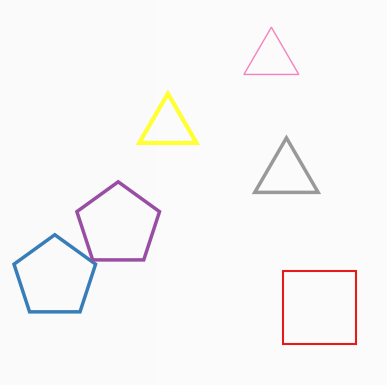[{"shape": "square", "thickness": 1.5, "radius": 0.47, "center": [0.825, 0.201]}, {"shape": "pentagon", "thickness": 2.5, "radius": 0.55, "center": [0.141, 0.28]}, {"shape": "pentagon", "thickness": 2.5, "radius": 0.56, "center": [0.305, 0.416]}, {"shape": "triangle", "thickness": 3, "radius": 0.43, "center": [0.433, 0.671]}, {"shape": "triangle", "thickness": 1, "radius": 0.41, "center": [0.7, 0.847]}, {"shape": "triangle", "thickness": 2.5, "radius": 0.47, "center": [0.739, 0.548]}]